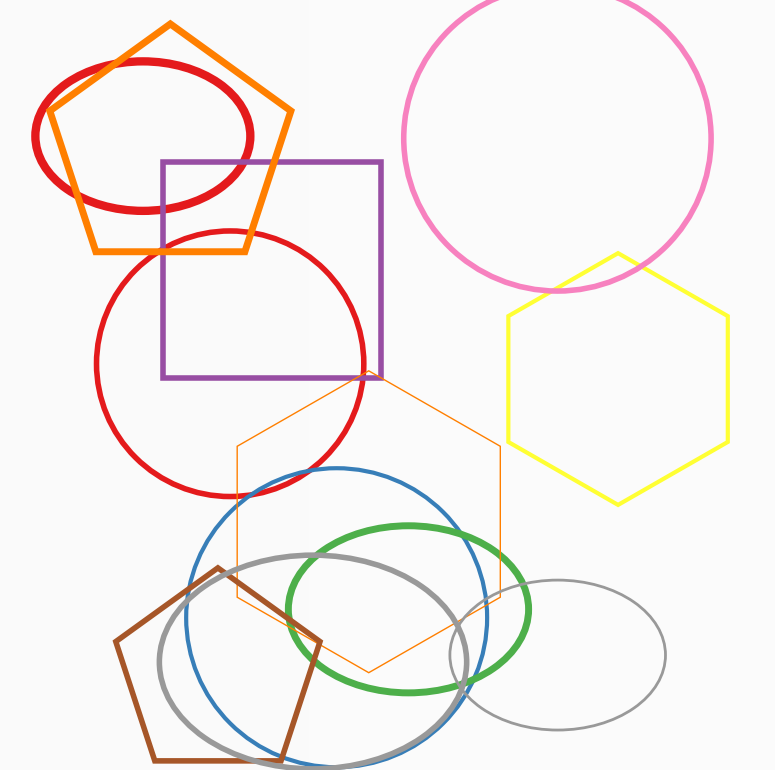[{"shape": "oval", "thickness": 3, "radius": 0.69, "center": [0.184, 0.823]}, {"shape": "circle", "thickness": 2, "radius": 0.86, "center": [0.297, 0.528]}, {"shape": "circle", "thickness": 1.5, "radius": 0.97, "center": [0.434, 0.198]}, {"shape": "oval", "thickness": 2.5, "radius": 0.78, "center": [0.527, 0.209]}, {"shape": "square", "thickness": 2, "radius": 0.7, "center": [0.351, 0.649]}, {"shape": "pentagon", "thickness": 2.5, "radius": 0.82, "center": [0.22, 0.805]}, {"shape": "hexagon", "thickness": 0.5, "radius": 0.98, "center": [0.476, 0.322]}, {"shape": "hexagon", "thickness": 1.5, "radius": 0.82, "center": [0.798, 0.508]}, {"shape": "pentagon", "thickness": 2, "radius": 0.69, "center": [0.281, 0.124]}, {"shape": "circle", "thickness": 2, "radius": 0.99, "center": [0.719, 0.82]}, {"shape": "oval", "thickness": 1, "radius": 0.7, "center": [0.72, 0.149]}, {"shape": "oval", "thickness": 2, "radius": 0.99, "center": [0.404, 0.14]}]